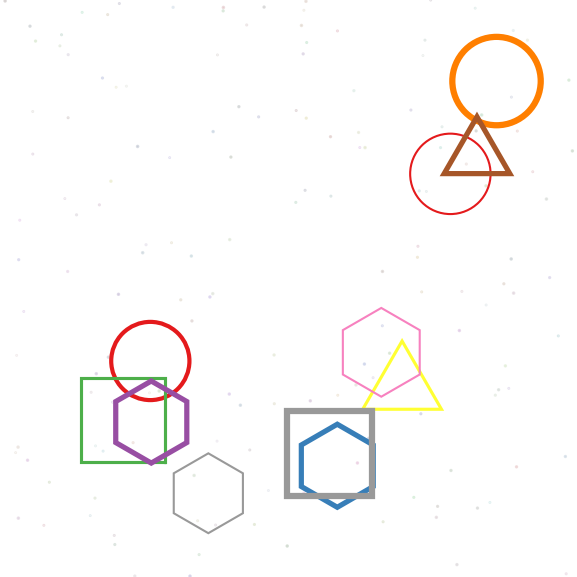[{"shape": "circle", "thickness": 2, "radius": 0.34, "center": [0.26, 0.374]}, {"shape": "circle", "thickness": 1, "radius": 0.35, "center": [0.78, 0.698]}, {"shape": "hexagon", "thickness": 2.5, "radius": 0.36, "center": [0.584, 0.193]}, {"shape": "square", "thickness": 1.5, "radius": 0.37, "center": [0.213, 0.272]}, {"shape": "hexagon", "thickness": 2.5, "radius": 0.36, "center": [0.262, 0.268]}, {"shape": "circle", "thickness": 3, "radius": 0.38, "center": [0.86, 0.859]}, {"shape": "triangle", "thickness": 1.5, "radius": 0.39, "center": [0.696, 0.33]}, {"shape": "triangle", "thickness": 2.5, "radius": 0.33, "center": [0.826, 0.731]}, {"shape": "hexagon", "thickness": 1, "radius": 0.38, "center": [0.66, 0.389]}, {"shape": "square", "thickness": 3, "radius": 0.37, "center": [0.571, 0.214]}, {"shape": "hexagon", "thickness": 1, "radius": 0.35, "center": [0.361, 0.145]}]